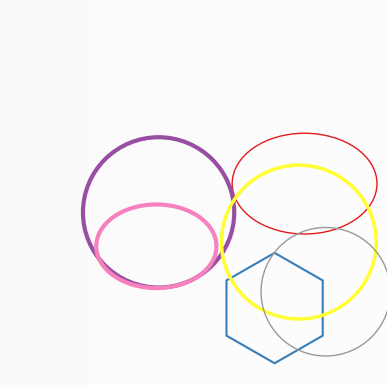[{"shape": "oval", "thickness": 1, "radius": 0.93, "center": [0.786, 0.523]}, {"shape": "hexagon", "thickness": 1.5, "radius": 0.72, "center": [0.709, 0.2]}, {"shape": "circle", "thickness": 3, "radius": 0.98, "center": [0.409, 0.448]}, {"shape": "circle", "thickness": 2.5, "radius": 1.0, "center": [0.771, 0.371]}, {"shape": "oval", "thickness": 3, "radius": 0.78, "center": [0.404, 0.36]}, {"shape": "circle", "thickness": 1, "radius": 0.83, "center": [0.841, 0.242]}]